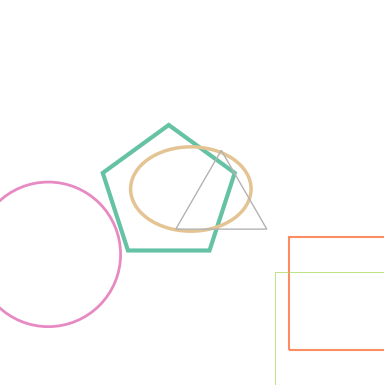[{"shape": "pentagon", "thickness": 3, "radius": 0.9, "center": [0.438, 0.495]}, {"shape": "square", "thickness": 1.5, "radius": 0.73, "center": [0.898, 0.238]}, {"shape": "circle", "thickness": 2, "radius": 0.94, "center": [0.125, 0.339]}, {"shape": "square", "thickness": 0.5, "radius": 0.79, "center": [0.873, 0.135]}, {"shape": "oval", "thickness": 2.5, "radius": 0.78, "center": [0.496, 0.509]}, {"shape": "triangle", "thickness": 1, "radius": 0.68, "center": [0.575, 0.473]}]